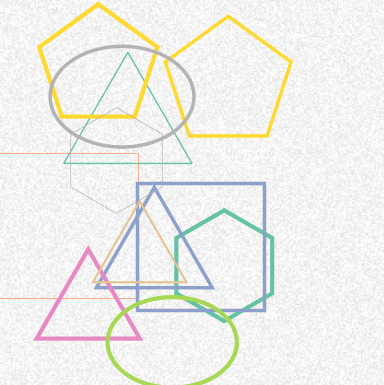[{"shape": "hexagon", "thickness": 3, "radius": 0.72, "center": [0.582, 0.31]}, {"shape": "triangle", "thickness": 1, "radius": 0.96, "center": [0.332, 0.672]}, {"shape": "square", "thickness": 0.5, "radius": 0.94, "center": [0.171, 0.414]}, {"shape": "triangle", "thickness": 2.5, "radius": 0.87, "center": [0.401, 0.34]}, {"shape": "square", "thickness": 2.5, "radius": 0.83, "center": [0.52, 0.359]}, {"shape": "triangle", "thickness": 3, "radius": 0.77, "center": [0.229, 0.198]}, {"shape": "oval", "thickness": 3, "radius": 0.84, "center": [0.447, 0.111]}, {"shape": "pentagon", "thickness": 2.5, "radius": 0.86, "center": [0.593, 0.786]}, {"shape": "pentagon", "thickness": 3, "radius": 0.81, "center": [0.255, 0.828]}, {"shape": "triangle", "thickness": 1.5, "radius": 0.7, "center": [0.363, 0.337]}, {"shape": "hexagon", "thickness": 0.5, "radius": 0.69, "center": [0.303, 0.583]}, {"shape": "oval", "thickness": 2.5, "radius": 0.93, "center": [0.317, 0.749]}]